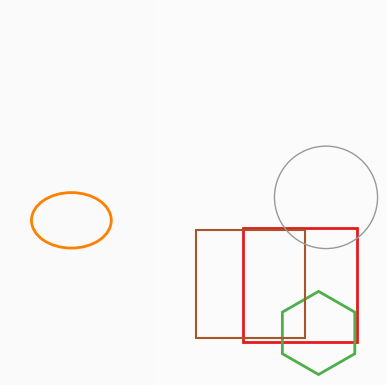[{"shape": "square", "thickness": 2, "radius": 0.74, "center": [0.774, 0.259]}, {"shape": "hexagon", "thickness": 2, "radius": 0.54, "center": [0.822, 0.135]}, {"shape": "oval", "thickness": 2, "radius": 0.51, "center": [0.184, 0.428]}, {"shape": "square", "thickness": 1.5, "radius": 0.7, "center": [0.646, 0.262]}, {"shape": "circle", "thickness": 1, "radius": 0.67, "center": [0.841, 0.487]}]